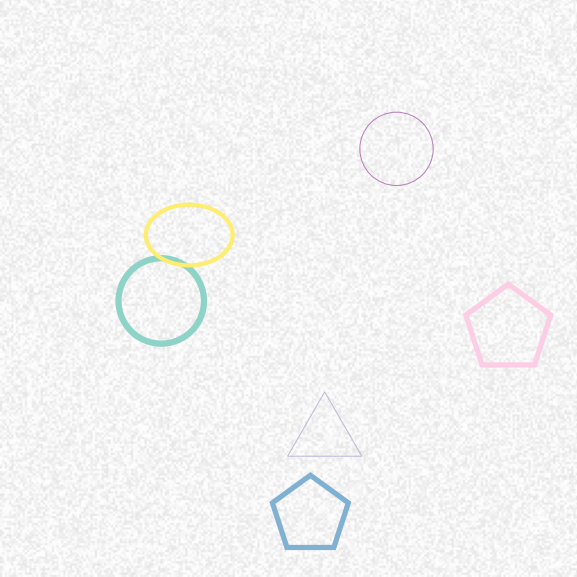[{"shape": "circle", "thickness": 3, "radius": 0.37, "center": [0.279, 0.478]}, {"shape": "triangle", "thickness": 0.5, "radius": 0.37, "center": [0.562, 0.246]}, {"shape": "pentagon", "thickness": 2.5, "radius": 0.35, "center": [0.537, 0.107]}, {"shape": "pentagon", "thickness": 2.5, "radius": 0.39, "center": [0.88, 0.43]}, {"shape": "circle", "thickness": 0.5, "radius": 0.32, "center": [0.687, 0.741]}, {"shape": "oval", "thickness": 2, "radius": 0.38, "center": [0.328, 0.592]}]